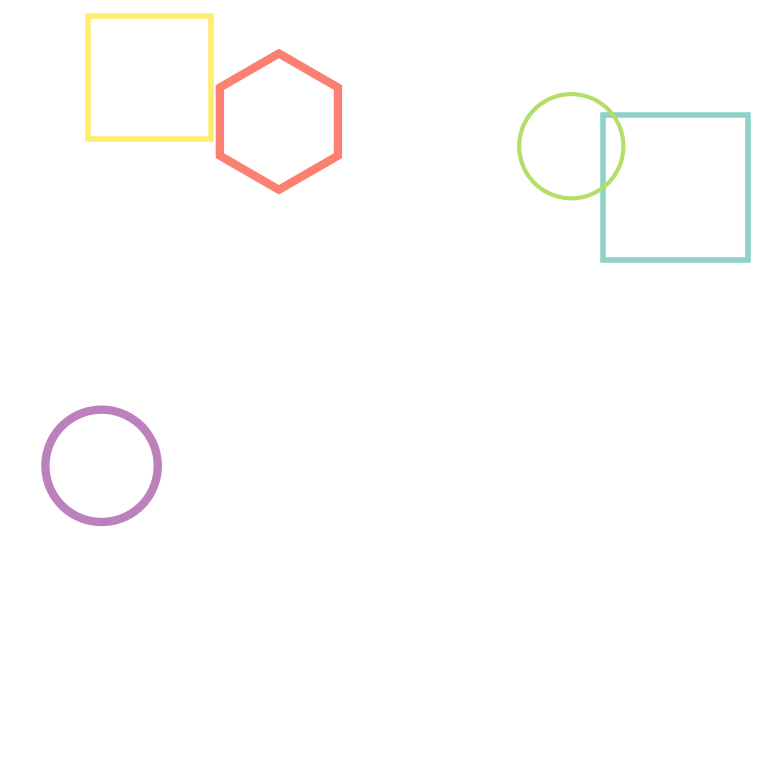[{"shape": "square", "thickness": 2, "radius": 0.47, "center": [0.878, 0.756]}, {"shape": "hexagon", "thickness": 3, "radius": 0.44, "center": [0.362, 0.842]}, {"shape": "circle", "thickness": 1.5, "radius": 0.34, "center": [0.742, 0.81]}, {"shape": "circle", "thickness": 3, "radius": 0.36, "center": [0.132, 0.395]}, {"shape": "square", "thickness": 2, "radius": 0.4, "center": [0.194, 0.899]}]